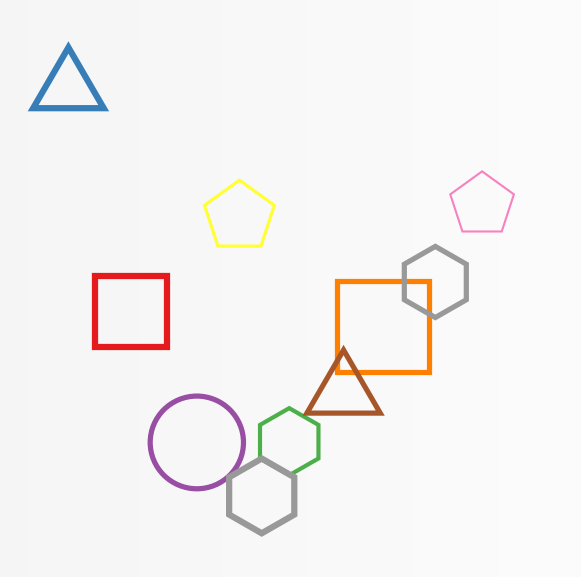[{"shape": "square", "thickness": 3, "radius": 0.31, "center": [0.226, 0.46]}, {"shape": "triangle", "thickness": 3, "radius": 0.35, "center": [0.118, 0.847]}, {"shape": "hexagon", "thickness": 2, "radius": 0.29, "center": [0.498, 0.234]}, {"shape": "circle", "thickness": 2.5, "radius": 0.4, "center": [0.339, 0.233]}, {"shape": "square", "thickness": 2.5, "radius": 0.4, "center": [0.659, 0.434]}, {"shape": "pentagon", "thickness": 1.5, "radius": 0.32, "center": [0.412, 0.624]}, {"shape": "triangle", "thickness": 2.5, "radius": 0.36, "center": [0.591, 0.32]}, {"shape": "pentagon", "thickness": 1, "radius": 0.29, "center": [0.829, 0.645]}, {"shape": "hexagon", "thickness": 3, "radius": 0.32, "center": [0.45, 0.14]}, {"shape": "hexagon", "thickness": 2.5, "radius": 0.31, "center": [0.749, 0.511]}]